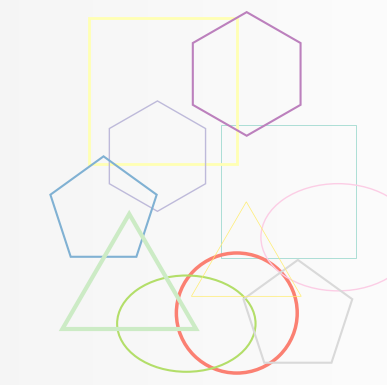[{"shape": "square", "thickness": 0.5, "radius": 0.87, "center": [0.744, 0.503]}, {"shape": "square", "thickness": 2, "radius": 0.95, "center": [0.421, 0.764]}, {"shape": "hexagon", "thickness": 1, "radius": 0.72, "center": [0.406, 0.594]}, {"shape": "circle", "thickness": 2.5, "radius": 0.78, "center": [0.611, 0.187]}, {"shape": "pentagon", "thickness": 1.5, "radius": 0.72, "center": [0.267, 0.45]}, {"shape": "oval", "thickness": 1.5, "radius": 0.89, "center": [0.481, 0.159]}, {"shape": "oval", "thickness": 1, "radius": 0.99, "center": [0.872, 0.384]}, {"shape": "pentagon", "thickness": 1.5, "radius": 0.74, "center": [0.769, 0.177]}, {"shape": "hexagon", "thickness": 1.5, "radius": 0.8, "center": [0.637, 0.808]}, {"shape": "triangle", "thickness": 3, "radius": 1.0, "center": [0.333, 0.245]}, {"shape": "triangle", "thickness": 0.5, "radius": 0.82, "center": [0.636, 0.312]}]